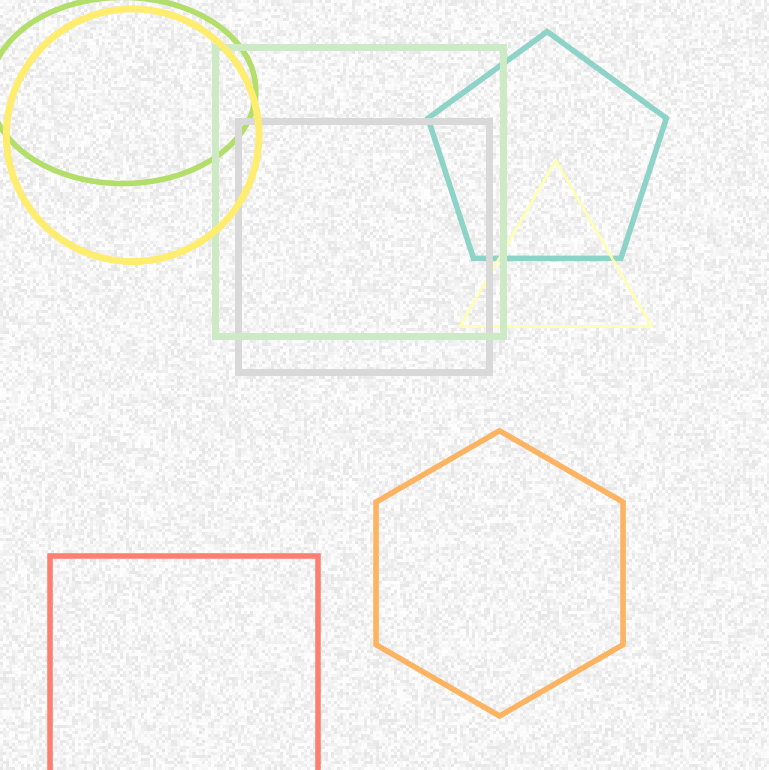[{"shape": "pentagon", "thickness": 2, "radius": 0.81, "center": [0.711, 0.796]}, {"shape": "triangle", "thickness": 1, "radius": 0.72, "center": [0.722, 0.648]}, {"shape": "square", "thickness": 2, "radius": 0.87, "center": [0.239, 0.104]}, {"shape": "hexagon", "thickness": 2, "radius": 0.93, "center": [0.649, 0.255]}, {"shape": "oval", "thickness": 2, "radius": 0.86, "center": [0.159, 0.883]}, {"shape": "square", "thickness": 2.5, "radius": 0.82, "center": [0.472, 0.68]}, {"shape": "square", "thickness": 2.5, "radius": 0.94, "center": [0.466, 0.751]}, {"shape": "circle", "thickness": 2.5, "radius": 0.82, "center": [0.172, 0.824]}]